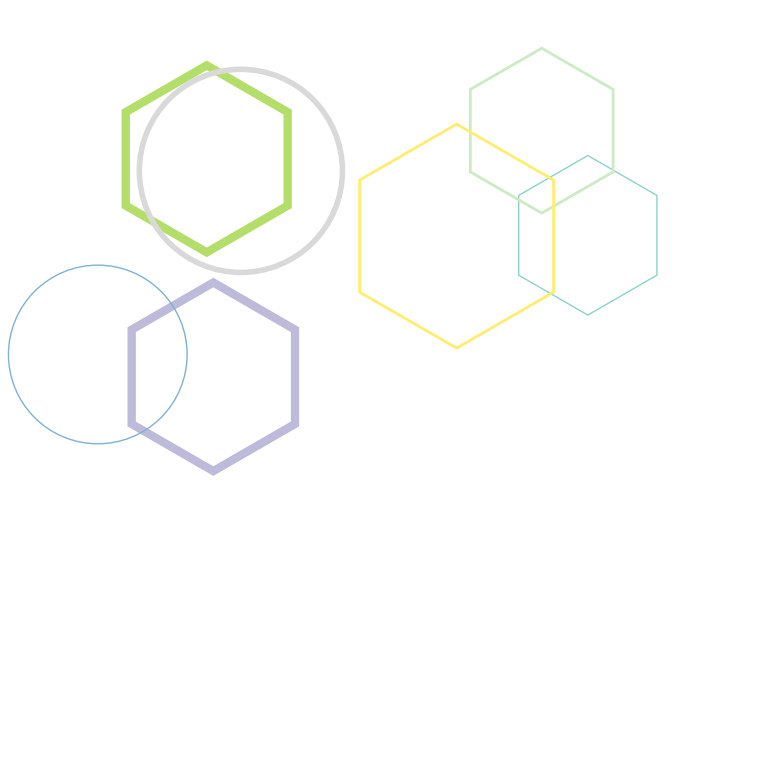[{"shape": "hexagon", "thickness": 0.5, "radius": 0.52, "center": [0.763, 0.694]}, {"shape": "hexagon", "thickness": 3, "radius": 0.61, "center": [0.277, 0.511]}, {"shape": "circle", "thickness": 0.5, "radius": 0.58, "center": [0.127, 0.54]}, {"shape": "hexagon", "thickness": 3, "radius": 0.61, "center": [0.268, 0.794]}, {"shape": "circle", "thickness": 2, "radius": 0.66, "center": [0.313, 0.778]}, {"shape": "hexagon", "thickness": 1, "radius": 0.54, "center": [0.704, 0.83]}, {"shape": "hexagon", "thickness": 1, "radius": 0.73, "center": [0.593, 0.693]}]